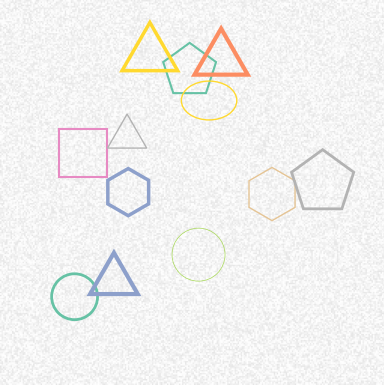[{"shape": "circle", "thickness": 2, "radius": 0.3, "center": [0.194, 0.229]}, {"shape": "pentagon", "thickness": 1.5, "radius": 0.36, "center": [0.493, 0.817]}, {"shape": "triangle", "thickness": 3, "radius": 0.4, "center": [0.574, 0.846]}, {"shape": "hexagon", "thickness": 2.5, "radius": 0.31, "center": [0.333, 0.501]}, {"shape": "triangle", "thickness": 3, "radius": 0.36, "center": [0.296, 0.272]}, {"shape": "square", "thickness": 1.5, "radius": 0.31, "center": [0.216, 0.602]}, {"shape": "circle", "thickness": 0.5, "radius": 0.34, "center": [0.516, 0.339]}, {"shape": "oval", "thickness": 1, "radius": 0.36, "center": [0.543, 0.739]}, {"shape": "triangle", "thickness": 2.5, "radius": 0.42, "center": [0.389, 0.858]}, {"shape": "hexagon", "thickness": 1, "radius": 0.35, "center": [0.707, 0.496]}, {"shape": "triangle", "thickness": 1, "radius": 0.29, "center": [0.33, 0.645]}, {"shape": "pentagon", "thickness": 2, "radius": 0.42, "center": [0.838, 0.526]}]